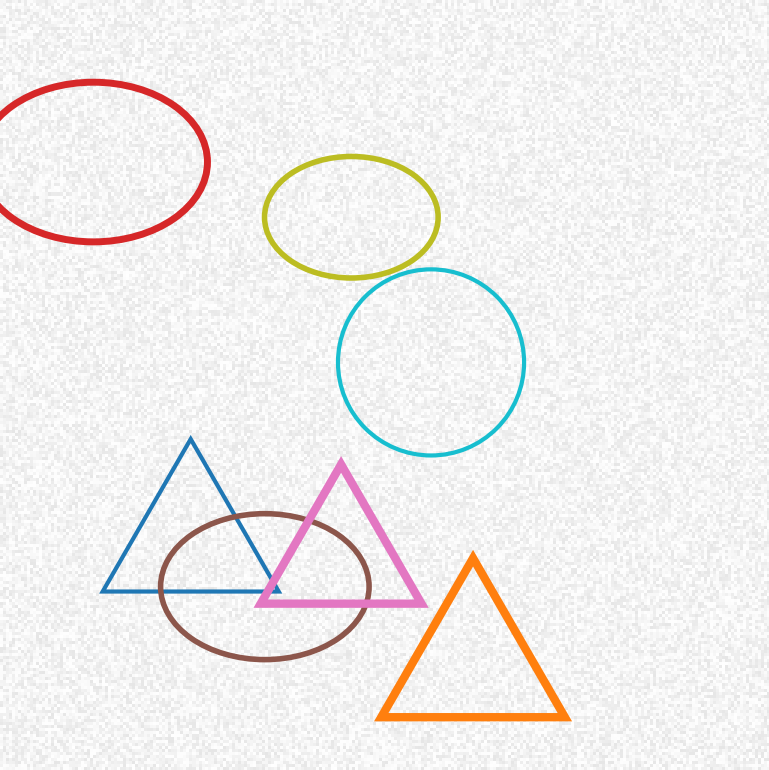[{"shape": "triangle", "thickness": 1.5, "radius": 0.66, "center": [0.248, 0.298]}, {"shape": "triangle", "thickness": 3, "radius": 0.69, "center": [0.614, 0.137]}, {"shape": "oval", "thickness": 2.5, "radius": 0.74, "center": [0.121, 0.79]}, {"shape": "oval", "thickness": 2, "radius": 0.68, "center": [0.344, 0.238]}, {"shape": "triangle", "thickness": 3, "radius": 0.6, "center": [0.443, 0.276]}, {"shape": "oval", "thickness": 2, "radius": 0.56, "center": [0.456, 0.718]}, {"shape": "circle", "thickness": 1.5, "radius": 0.6, "center": [0.56, 0.529]}]